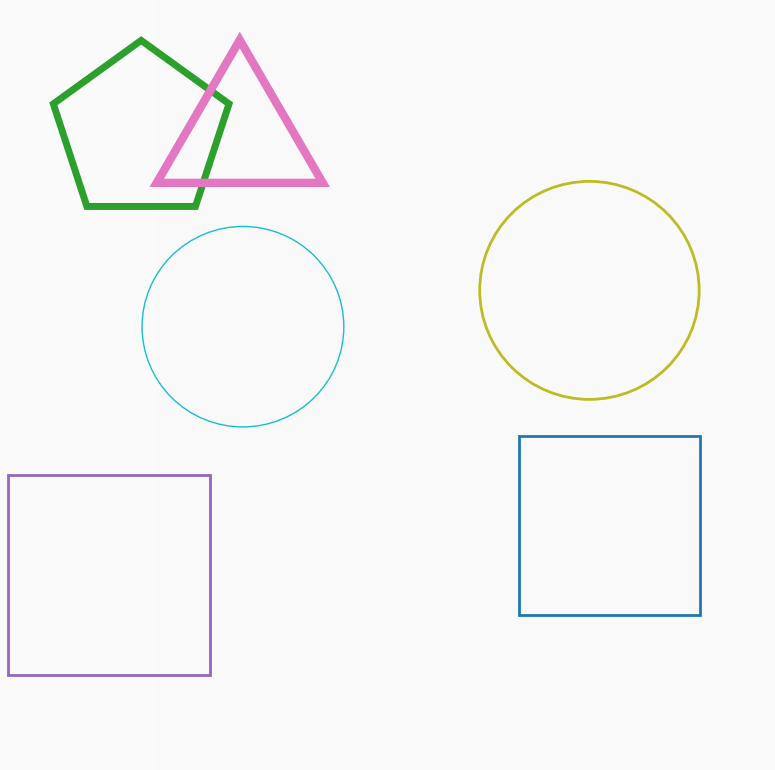[{"shape": "square", "thickness": 1, "radius": 0.58, "center": [0.787, 0.317]}, {"shape": "pentagon", "thickness": 2.5, "radius": 0.6, "center": [0.182, 0.828]}, {"shape": "square", "thickness": 1, "radius": 0.65, "center": [0.141, 0.253]}, {"shape": "triangle", "thickness": 3, "radius": 0.62, "center": [0.309, 0.824]}, {"shape": "circle", "thickness": 1, "radius": 0.71, "center": [0.761, 0.623]}, {"shape": "circle", "thickness": 0.5, "radius": 0.65, "center": [0.313, 0.576]}]